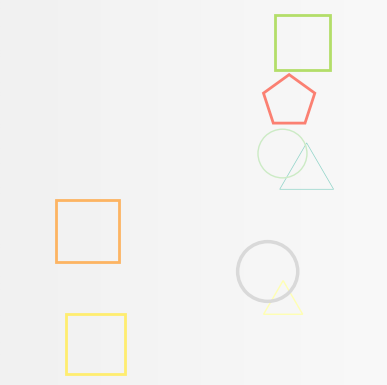[{"shape": "triangle", "thickness": 0.5, "radius": 0.4, "center": [0.791, 0.549]}, {"shape": "triangle", "thickness": 1, "radius": 0.29, "center": [0.731, 0.213]}, {"shape": "pentagon", "thickness": 2, "radius": 0.35, "center": [0.746, 0.737]}, {"shape": "square", "thickness": 2, "radius": 0.4, "center": [0.226, 0.401]}, {"shape": "square", "thickness": 2, "radius": 0.36, "center": [0.78, 0.891]}, {"shape": "circle", "thickness": 2.5, "radius": 0.39, "center": [0.691, 0.295]}, {"shape": "circle", "thickness": 1, "radius": 0.32, "center": [0.729, 0.601]}, {"shape": "square", "thickness": 2, "radius": 0.38, "center": [0.246, 0.107]}]